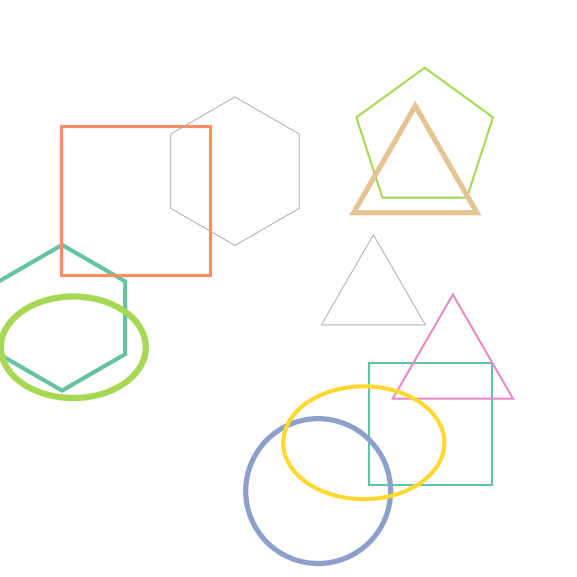[{"shape": "square", "thickness": 1, "radius": 0.53, "center": [0.745, 0.265]}, {"shape": "hexagon", "thickness": 2, "radius": 0.63, "center": [0.107, 0.449]}, {"shape": "square", "thickness": 1.5, "radius": 0.65, "center": [0.234, 0.652]}, {"shape": "circle", "thickness": 2.5, "radius": 0.63, "center": [0.551, 0.149]}, {"shape": "triangle", "thickness": 1, "radius": 0.6, "center": [0.784, 0.369]}, {"shape": "pentagon", "thickness": 1, "radius": 0.62, "center": [0.735, 0.757]}, {"shape": "oval", "thickness": 3, "radius": 0.63, "center": [0.127, 0.398]}, {"shape": "oval", "thickness": 2, "radius": 0.7, "center": [0.63, 0.232]}, {"shape": "triangle", "thickness": 2.5, "radius": 0.62, "center": [0.719, 0.692]}, {"shape": "triangle", "thickness": 0.5, "radius": 0.52, "center": [0.647, 0.489]}, {"shape": "hexagon", "thickness": 0.5, "radius": 0.64, "center": [0.407, 0.703]}]